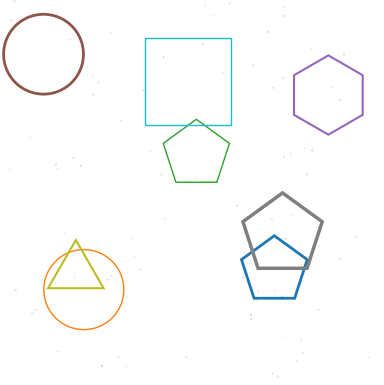[{"shape": "pentagon", "thickness": 2, "radius": 0.45, "center": [0.713, 0.298]}, {"shape": "circle", "thickness": 1, "radius": 0.52, "center": [0.218, 0.248]}, {"shape": "pentagon", "thickness": 1, "radius": 0.45, "center": [0.51, 0.6]}, {"shape": "hexagon", "thickness": 1.5, "radius": 0.51, "center": [0.853, 0.753]}, {"shape": "circle", "thickness": 2, "radius": 0.52, "center": [0.113, 0.859]}, {"shape": "pentagon", "thickness": 2.5, "radius": 0.54, "center": [0.734, 0.391]}, {"shape": "triangle", "thickness": 1.5, "radius": 0.42, "center": [0.197, 0.293]}, {"shape": "square", "thickness": 1, "radius": 0.56, "center": [0.489, 0.788]}]